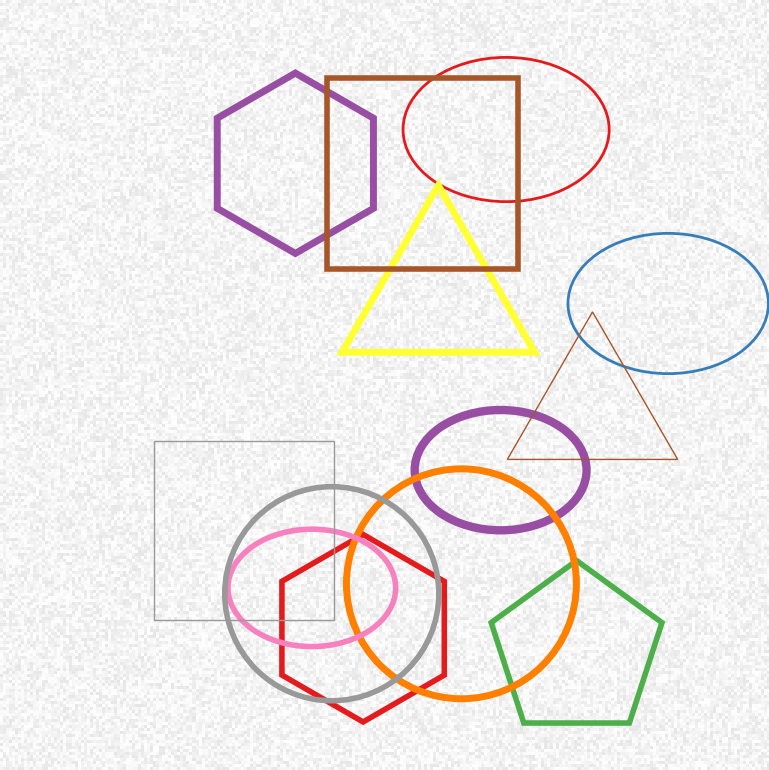[{"shape": "oval", "thickness": 1, "radius": 0.67, "center": [0.657, 0.832]}, {"shape": "hexagon", "thickness": 2, "radius": 0.61, "center": [0.472, 0.184]}, {"shape": "oval", "thickness": 1, "radius": 0.65, "center": [0.868, 0.606]}, {"shape": "pentagon", "thickness": 2, "radius": 0.58, "center": [0.749, 0.155]}, {"shape": "hexagon", "thickness": 2.5, "radius": 0.59, "center": [0.384, 0.788]}, {"shape": "oval", "thickness": 3, "radius": 0.56, "center": [0.65, 0.389]}, {"shape": "circle", "thickness": 2.5, "radius": 0.75, "center": [0.599, 0.242]}, {"shape": "triangle", "thickness": 2.5, "radius": 0.72, "center": [0.569, 0.615]}, {"shape": "triangle", "thickness": 0.5, "radius": 0.64, "center": [0.769, 0.467]}, {"shape": "square", "thickness": 2, "radius": 0.62, "center": [0.549, 0.775]}, {"shape": "oval", "thickness": 2, "radius": 0.54, "center": [0.405, 0.237]}, {"shape": "circle", "thickness": 2, "radius": 0.7, "center": [0.431, 0.229]}, {"shape": "square", "thickness": 0.5, "radius": 0.58, "center": [0.317, 0.311]}]